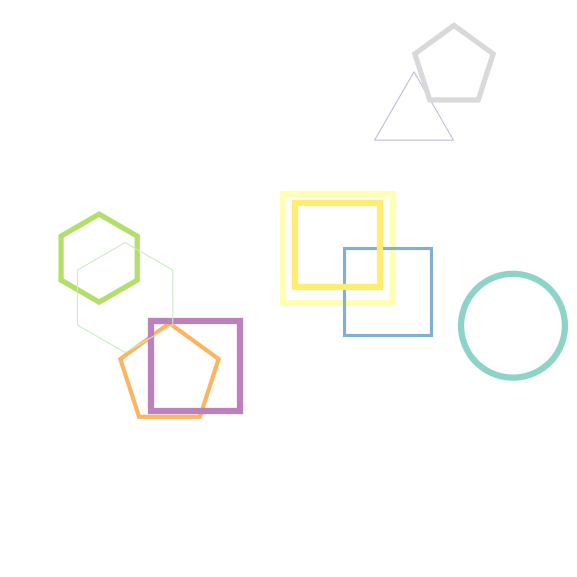[{"shape": "circle", "thickness": 3, "radius": 0.45, "center": [0.888, 0.435]}, {"shape": "square", "thickness": 3, "radius": 0.47, "center": [0.585, 0.569]}, {"shape": "triangle", "thickness": 0.5, "radius": 0.39, "center": [0.717, 0.796]}, {"shape": "square", "thickness": 1.5, "radius": 0.37, "center": [0.671, 0.495]}, {"shape": "pentagon", "thickness": 2, "radius": 0.45, "center": [0.293, 0.35]}, {"shape": "hexagon", "thickness": 2.5, "radius": 0.38, "center": [0.172, 0.552]}, {"shape": "pentagon", "thickness": 2.5, "radius": 0.36, "center": [0.786, 0.884]}, {"shape": "square", "thickness": 3, "radius": 0.39, "center": [0.338, 0.365]}, {"shape": "hexagon", "thickness": 0.5, "radius": 0.48, "center": [0.217, 0.484]}, {"shape": "square", "thickness": 3, "radius": 0.37, "center": [0.584, 0.575]}]